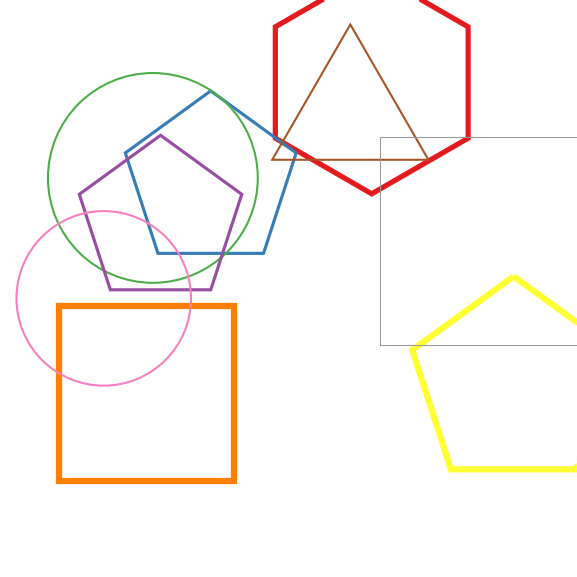[{"shape": "hexagon", "thickness": 2.5, "radius": 0.96, "center": [0.644, 0.856]}, {"shape": "pentagon", "thickness": 1.5, "radius": 0.78, "center": [0.365, 0.686]}, {"shape": "circle", "thickness": 1, "radius": 0.91, "center": [0.265, 0.691]}, {"shape": "pentagon", "thickness": 1.5, "radius": 0.74, "center": [0.278, 0.617]}, {"shape": "square", "thickness": 3, "radius": 0.76, "center": [0.253, 0.319]}, {"shape": "pentagon", "thickness": 3, "radius": 0.92, "center": [0.889, 0.336]}, {"shape": "triangle", "thickness": 1, "radius": 0.78, "center": [0.607, 0.801]}, {"shape": "circle", "thickness": 1, "radius": 0.76, "center": [0.18, 0.482]}, {"shape": "square", "thickness": 0.5, "radius": 0.9, "center": [0.839, 0.582]}]